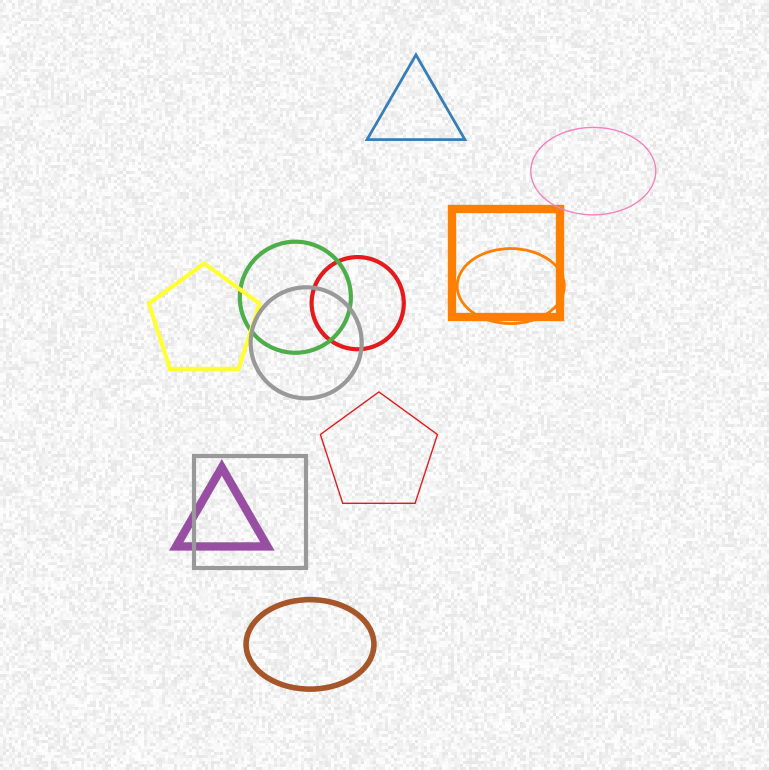[{"shape": "circle", "thickness": 1.5, "radius": 0.3, "center": [0.465, 0.606]}, {"shape": "pentagon", "thickness": 0.5, "radius": 0.4, "center": [0.492, 0.411]}, {"shape": "triangle", "thickness": 1, "radius": 0.37, "center": [0.54, 0.855]}, {"shape": "circle", "thickness": 1.5, "radius": 0.36, "center": [0.384, 0.614]}, {"shape": "triangle", "thickness": 3, "radius": 0.34, "center": [0.288, 0.325]}, {"shape": "square", "thickness": 3, "radius": 0.35, "center": [0.657, 0.659]}, {"shape": "oval", "thickness": 1, "radius": 0.35, "center": [0.663, 0.628]}, {"shape": "pentagon", "thickness": 1.5, "radius": 0.38, "center": [0.265, 0.582]}, {"shape": "oval", "thickness": 2, "radius": 0.42, "center": [0.403, 0.163]}, {"shape": "oval", "thickness": 0.5, "radius": 0.41, "center": [0.771, 0.778]}, {"shape": "circle", "thickness": 1.5, "radius": 0.36, "center": [0.398, 0.555]}, {"shape": "square", "thickness": 1.5, "radius": 0.36, "center": [0.324, 0.335]}]